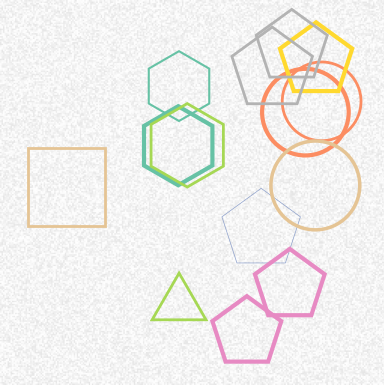[{"shape": "hexagon", "thickness": 1.5, "radius": 0.45, "center": [0.465, 0.776]}, {"shape": "hexagon", "thickness": 3, "radius": 0.51, "center": [0.463, 0.622]}, {"shape": "circle", "thickness": 2, "radius": 0.51, "center": [0.835, 0.737]}, {"shape": "circle", "thickness": 3, "radius": 0.56, "center": [0.793, 0.709]}, {"shape": "pentagon", "thickness": 0.5, "radius": 0.54, "center": [0.678, 0.404]}, {"shape": "pentagon", "thickness": 3, "radius": 0.47, "center": [0.641, 0.137]}, {"shape": "pentagon", "thickness": 3, "radius": 0.48, "center": [0.753, 0.258]}, {"shape": "triangle", "thickness": 2, "radius": 0.4, "center": [0.465, 0.21]}, {"shape": "hexagon", "thickness": 2, "radius": 0.54, "center": [0.486, 0.623]}, {"shape": "pentagon", "thickness": 3, "radius": 0.49, "center": [0.821, 0.843]}, {"shape": "circle", "thickness": 2.5, "radius": 0.58, "center": [0.819, 0.518]}, {"shape": "square", "thickness": 2, "radius": 0.5, "center": [0.172, 0.514]}, {"shape": "pentagon", "thickness": 2, "radius": 0.55, "center": [0.707, 0.82]}, {"shape": "pentagon", "thickness": 2, "radius": 0.49, "center": [0.758, 0.878]}]